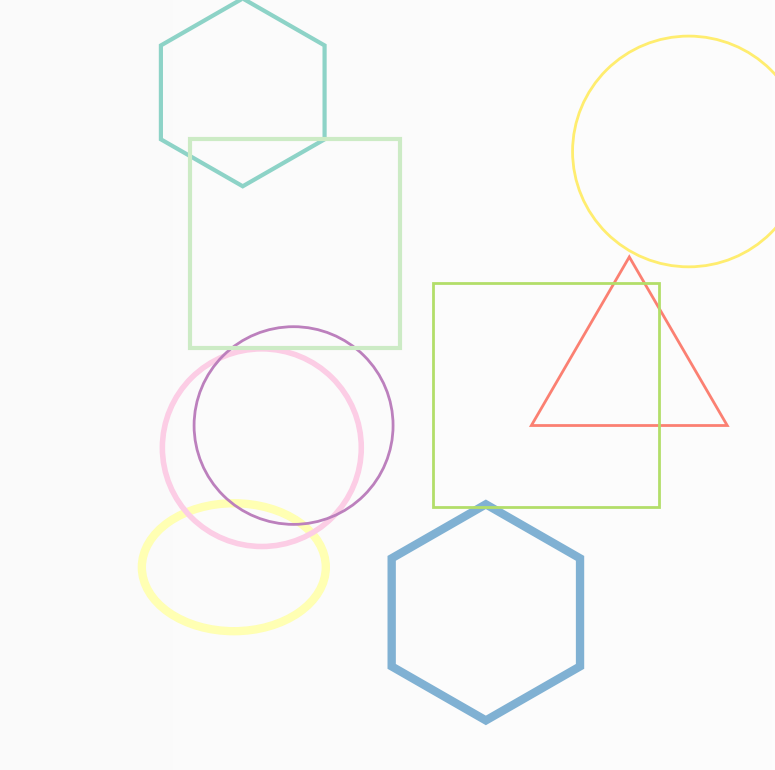[{"shape": "hexagon", "thickness": 1.5, "radius": 0.61, "center": [0.313, 0.88]}, {"shape": "oval", "thickness": 3, "radius": 0.59, "center": [0.302, 0.263]}, {"shape": "triangle", "thickness": 1, "radius": 0.73, "center": [0.812, 0.52]}, {"shape": "hexagon", "thickness": 3, "radius": 0.7, "center": [0.627, 0.205]}, {"shape": "square", "thickness": 1, "radius": 0.73, "center": [0.705, 0.487]}, {"shape": "circle", "thickness": 2, "radius": 0.64, "center": [0.338, 0.419]}, {"shape": "circle", "thickness": 1, "radius": 0.64, "center": [0.379, 0.447]}, {"shape": "square", "thickness": 1.5, "radius": 0.68, "center": [0.381, 0.684]}, {"shape": "circle", "thickness": 1, "radius": 0.75, "center": [0.889, 0.803]}]